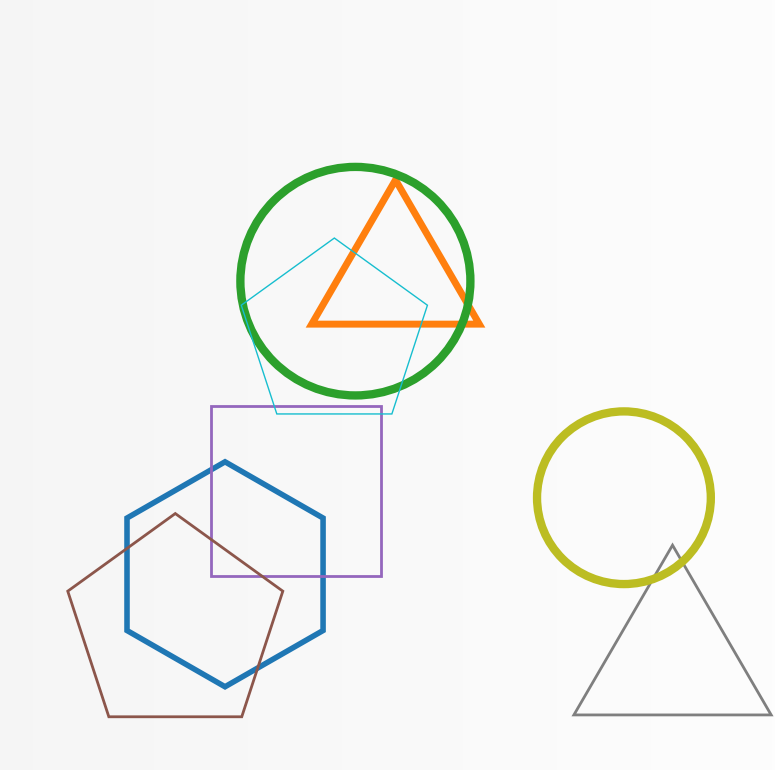[{"shape": "hexagon", "thickness": 2, "radius": 0.73, "center": [0.29, 0.254]}, {"shape": "triangle", "thickness": 2.5, "radius": 0.62, "center": [0.51, 0.641]}, {"shape": "circle", "thickness": 3, "radius": 0.74, "center": [0.459, 0.635]}, {"shape": "square", "thickness": 1, "radius": 0.55, "center": [0.382, 0.362]}, {"shape": "pentagon", "thickness": 1, "radius": 0.73, "center": [0.226, 0.187]}, {"shape": "triangle", "thickness": 1, "radius": 0.73, "center": [0.868, 0.145]}, {"shape": "circle", "thickness": 3, "radius": 0.56, "center": [0.805, 0.354]}, {"shape": "pentagon", "thickness": 0.5, "radius": 0.63, "center": [0.431, 0.565]}]